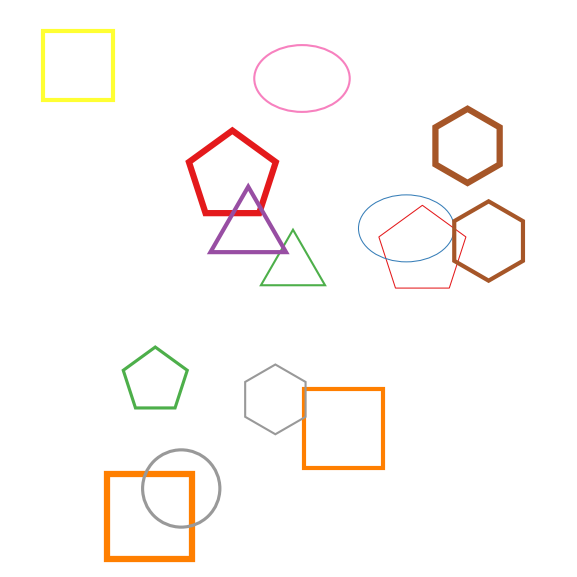[{"shape": "pentagon", "thickness": 0.5, "radius": 0.4, "center": [0.731, 0.564]}, {"shape": "pentagon", "thickness": 3, "radius": 0.4, "center": [0.402, 0.694]}, {"shape": "oval", "thickness": 0.5, "radius": 0.41, "center": [0.704, 0.604]}, {"shape": "triangle", "thickness": 1, "radius": 0.32, "center": [0.507, 0.537]}, {"shape": "pentagon", "thickness": 1.5, "radius": 0.29, "center": [0.269, 0.34]}, {"shape": "triangle", "thickness": 2, "radius": 0.38, "center": [0.43, 0.6]}, {"shape": "square", "thickness": 3, "radius": 0.37, "center": [0.259, 0.104]}, {"shape": "square", "thickness": 2, "radius": 0.34, "center": [0.595, 0.257]}, {"shape": "square", "thickness": 2, "radius": 0.3, "center": [0.134, 0.886]}, {"shape": "hexagon", "thickness": 3, "radius": 0.32, "center": [0.81, 0.747]}, {"shape": "hexagon", "thickness": 2, "radius": 0.34, "center": [0.846, 0.582]}, {"shape": "oval", "thickness": 1, "radius": 0.41, "center": [0.523, 0.863]}, {"shape": "circle", "thickness": 1.5, "radius": 0.33, "center": [0.314, 0.153]}, {"shape": "hexagon", "thickness": 1, "radius": 0.3, "center": [0.477, 0.308]}]